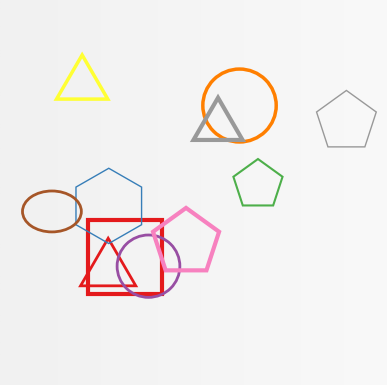[{"shape": "square", "thickness": 3, "radius": 0.48, "center": [0.322, 0.333]}, {"shape": "triangle", "thickness": 2, "radius": 0.41, "center": [0.279, 0.299]}, {"shape": "hexagon", "thickness": 1, "radius": 0.49, "center": [0.281, 0.465]}, {"shape": "pentagon", "thickness": 1.5, "radius": 0.33, "center": [0.666, 0.52]}, {"shape": "circle", "thickness": 2, "radius": 0.4, "center": [0.383, 0.309]}, {"shape": "circle", "thickness": 2.5, "radius": 0.47, "center": [0.618, 0.726]}, {"shape": "triangle", "thickness": 2.5, "radius": 0.38, "center": [0.212, 0.781]}, {"shape": "oval", "thickness": 2, "radius": 0.38, "center": [0.134, 0.451]}, {"shape": "pentagon", "thickness": 3, "radius": 0.45, "center": [0.48, 0.37]}, {"shape": "triangle", "thickness": 3, "radius": 0.37, "center": [0.563, 0.673]}, {"shape": "pentagon", "thickness": 1, "radius": 0.41, "center": [0.894, 0.684]}]